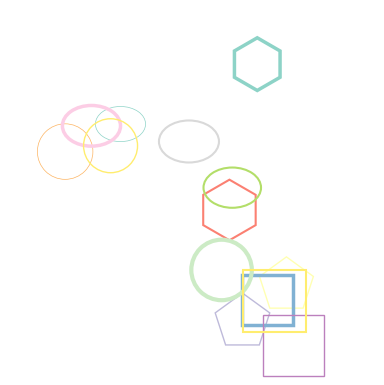[{"shape": "oval", "thickness": 0.5, "radius": 0.33, "center": [0.313, 0.678]}, {"shape": "hexagon", "thickness": 2.5, "radius": 0.34, "center": [0.668, 0.833]}, {"shape": "pentagon", "thickness": 1, "radius": 0.37, "center": [0.744, 0.259]}, {"shape": "pentagon", "thickness": 1, "radius": 0.37, "center": [0.63, 0.164]}, {"shape": "hexagon", "thickness": 1.5, "radius": 0.39, "center": [0.596, 0.455]}, {"shape": "square", "thickness": 2.5, "radius": 0.33, "center": [0.695, 0.221]}, {"shape": "circle", "thickness": 0.5, "radius": 0.36, "center": [0.169, 0.606]}, {"shape": "oval", "thickness": 1.5, "radius": 0.37, "center": [0.603, 0.513]}, {"shape": "oval", "thickness": 2.5, "radius": 0.38, "center": [0.238, 0.673]}, {"shape": "oval", "thickness": 1.5, "radius": 0.39, "center": [0.491, 0.633]}, {"shape": "square", "thickness": 1, "radius": 0.4, "center": [0.763, 0.102]}, {"shape": "circle", "thickness": 3, "radius": 0.39, "center": [0.575, 0.299]}, {"shape": "circle", "thickness": 1, "radius": 0.35, "center": [0.287, 0.621]}, {"shape": "square", "thickness": 1.5, "radius": 0.41, "center": [0.713, 0.218]}]